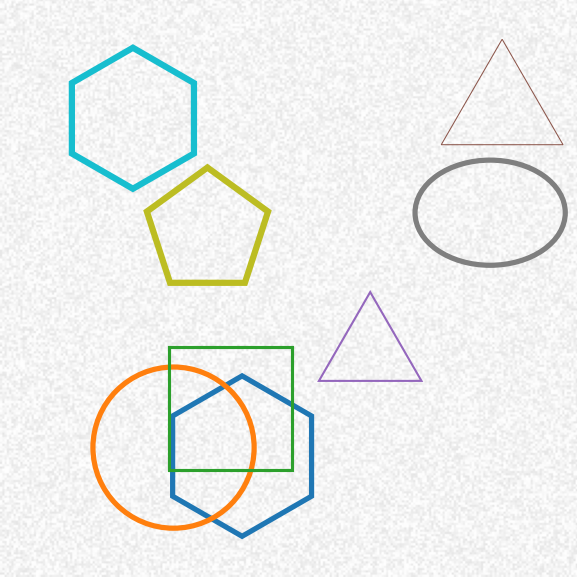[{"shape": "hexagon", "thickness": 2.5, "radius": 0.69, "center": [0.419, 0.209]}, {"shape": "circle", "thickness": 2.5, "radius": 0.7, "center": [0.301, 0.224]}, {"shape": "square", "thickness": 1.5, "radius": 0.53, "center": [0.399, 0.292]}, {"shape": "triangle", "thickness": 1, "radius": 0.51, "center": [0.641, 0.391]}, {"shape": "triangle", "thickness": 0.5, "radius": 0.61, "center": [0.87, 0.809]}, {"shape": "oval", "thickness": 2.5, "radius": 0.65, "center": [0.849, 0.631]}, {"shape": "pentagon", "thickness": 3, "radius": 0.55, "center": [0.359, 0.599]}, {"shape": "hexagon", "thickness": 3, "radius": 0.61, "center": [0.23, 0.794]}]